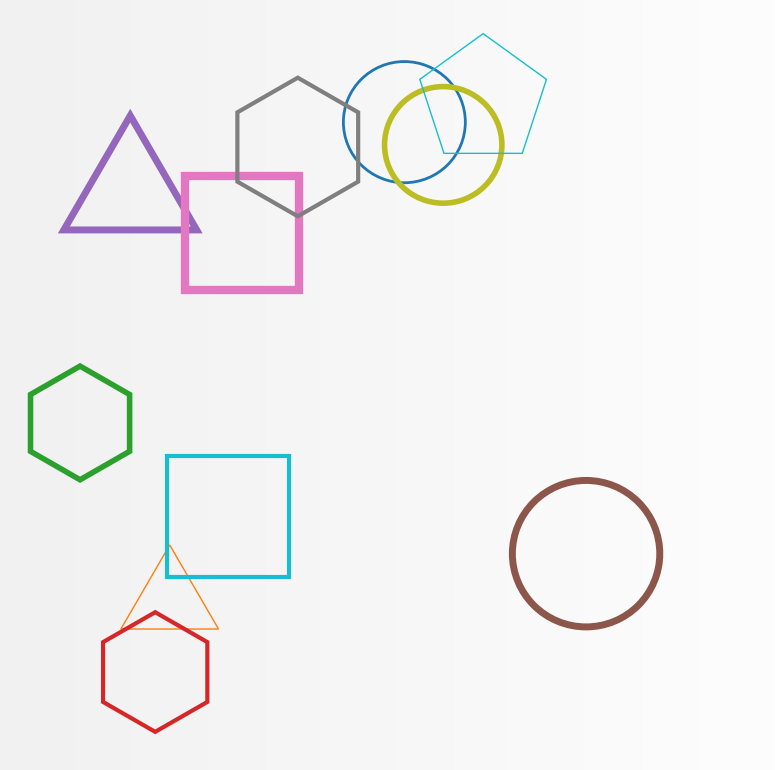[{"shape": "circle", "thickness": 1, "radius": 0.39, "center": [0.522, 0.841]}, {"shape": "triangle", "thickness": 0.5, "radius": 0.36, "center": [0.219, 0.219]}, {"shape": "hexagon", "thickness": 2, "radius": 0.37, "center": [0.103, 0.451]}, {"shape": "hexagon", "thickness": 1.5, "radius": 0.39, "center": [0.2, 0.127]}, {"shape": "triangle", "thickness": 2.5, "radius": 0.49, "center": [0.168, 0.751]}, {"shape": "circle", "thickness": 2.5, "radius": 0.48, "center": [0.756, 0.281]}, {"shape": "square", "thickness": 3, "radius": 0.37, "center": [0.313, 0.697]}, {"shape": "hexagon", "thickness": 1.5, "radius": 0.45, "center": [0.384, 0.809]}, {"shape": "circle", "thickness": 2, "radius": 0.38, "center": [0.572, 0.812]}, {"shape": "pentagon", "thickness": 0.5, "radius": 0.43, "center": [0.623, 0.87]}, {"shape": "square", "thickness": 1.5, "radius": 0.39, "center": [0.295, 0.329]}]